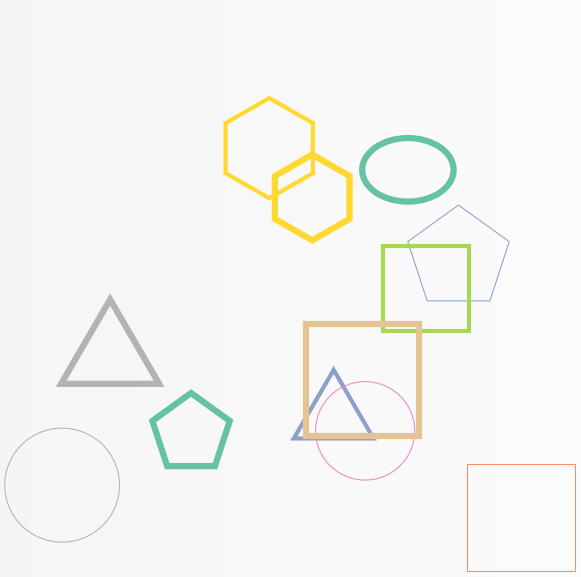[{"shape": "pentagon", "thickness": 3, "radius": 0.35, "center": [0.329, 0.249]}, {"shape": "oval", "thickness": 3, "radius": 0.39, "center": [0.702, 0.705]}, {"shape": "square", "thickness": 0.5, "radius": 0.46, "center": [0.897, 0.104]}, {"shape": "triangle", "thickness": 2, "radius": 0.4, "center": [0.574, 0.28]}, {"shape": "pentagon", "thickness": 0.5, "radius": 0.46, "center": [0.789, 0.552]}, {"shape": "circle", "thickness": 0.5, "radius": 0.43, "center": [0.628, 0.253]}, {"shape": "square", "thickness": 2, "radius": 0.37, "center": [0.732, 0.499]}, {"shape": "hexagon", "thickness": 2, "radius": 0.43, "center": [0.463, 0.743]}, {"shape": "hexagon", "thickness": 3, "radius": 0.37, "center": [0.537, 0.657]}, {"shape": "square", "thickness": 3, "radius": 0.49, "center": [0.623, 0.341]}, {"shape": "circle", "thickness": 0.5, "radius": 0.49, "center": [0.107, 0.159]}, {"shape": "triangle", "thickness": 3, "radius": 0.49, "center": [0.189, 0.383]}]